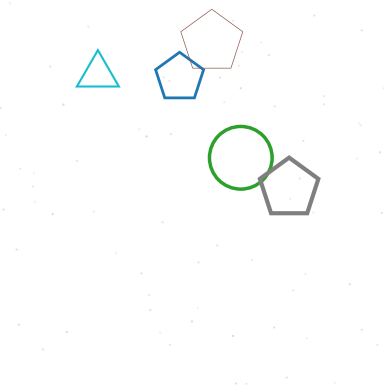[{"shape": "pentagon", "thickness": 2, "radius": 0.33, "center": [0.466, 0.799]}, {"shape": "circle", "thickness": 2.5, "radius": 0.41, "center": [0.625, 0.59]}, {"shape": "pentagon", "thickness": 0.5, "radius": 0.42, "center": [0.55, 0.891]}, {"shape": "pentagon", "thickness": 3, "radius": 0.4, "center": [0.751, 0.511]}, {"shape": "triangle", "thickness": 1.5, "radius": 0.31, "center": [0.254, 0.807]}]